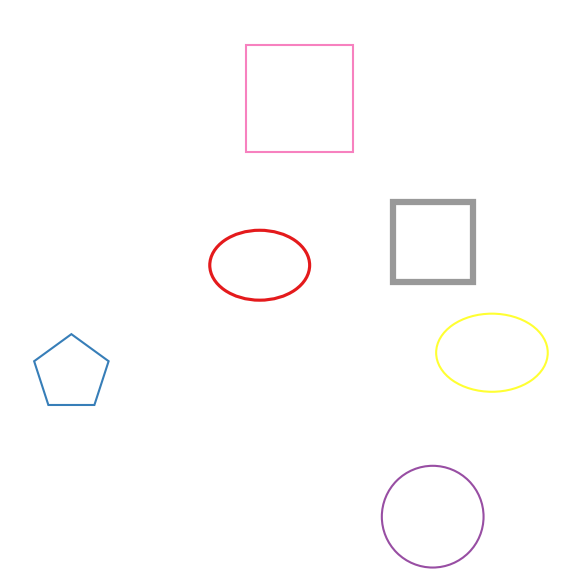[{"shape": "oval", "thickness": 1.5, "radius": 0.43, "center": [0.45, 0.54]}, {"shape": "pentagon", "thickness": 1, "radius": 0.34, "center": [0.124, 0.353]}, {"shape": "circle", "thickness": 1, "radius": 0.44, "center": [0.749, 0.104]}, {"shape": "oval", "thickness": 1, "radius": 0.48, "center": [0.852, 0.388]}, {"shape": "square", "thickness": 1, "radius": 0.46, "center": [0.519, 0.829]}, {"shape": "square", "thickness": 3, "radius": 0.35, "center": [0.749, 0.58]}]